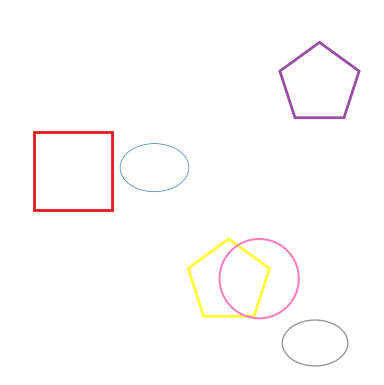[{"shape": "square", "thickness": 2, "radius": 0.51, "center": [0.19, 0.555]}, {"shape": "oval", "thickness": 0.5, "radius": 0.45, "center": [0.401, 0.565]}, {"shape": "pentagon", "thickness": 2, "radius": 0.54, "center": [0.83, 0.782]}, {"shape": "pentagon", "thickness": 2, "radius": 0.56, "center": [0.594, 0.268]}, {"shape": "circle", "thickness": 1.5, "radius": 0.51, "center": [0.673, 0.276]}, {"shape": "oval", "thickness": 1, "radius": 0.43, "center": [0.818, 0.109]}]